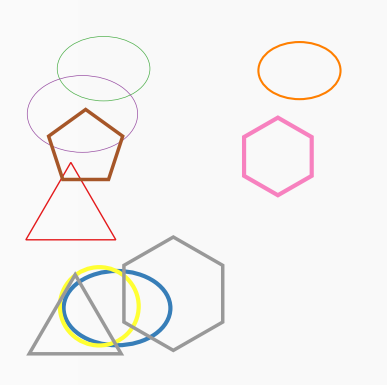[{"shape": "triangle", "thickness": 1, "radius": 0.67, "center": [0.183, 0.444]}, {"shape": "oval", "thickness": 3, "radius": 0.69, "center": [0.302, 0.2]}, {"shape": "oval", "thickness": 0.5, "radius": 0.6, "center": [0.267, 0.822]}, {"shape": "oval", "thickness": 0.5, "radius": 0.71, "center": [0.213, 0.704]}, {"shape": "oval", "thickness": 1.5, "radius": 0.53, "center": [0.773, 0.817]}, {"shape": "circle", "thickness": 3, "radius": 0.51, "center": [0.256, 0.204]}, {"shape": "pentagon", "thickness": 2.5, "radius": 0.5, "center": [0.221, 0.615]}, {"shape": "hexagon", "thickness": 3, "radius": 0.5, "center": [0.717, 0.594]}, {"shape": "hexagon", "thickness": 2.5, "radius": 0.74, "center": [0.447, 0.237]}, {"shape": "triangle", "thickness": 2.5, "radius": 0.69, "center": [0.194, 0.15]}]